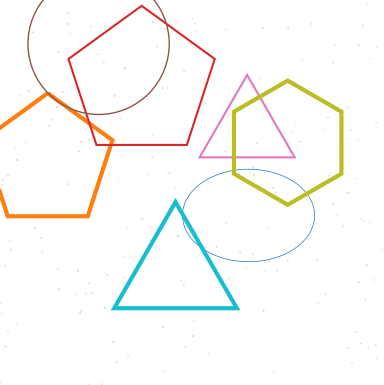[{"shape": "oval", "thickness": 0.5, "radius": 0.86, "center": [0.646, 0.44]}, {"shape": "pentagon", "thickness": 3, "radius": 0.88, "center": [0.124, 0.581]}, {"shape": "pentagon", "thickness": 1.5, "radius": 1.0, "center": [0.368, 0.785]}, {"shape": "circle", "thickness": 1, "radius": 0.92, "center": [0.256, 0.886]}, {"shape": "triangle", "thickness": 1.5, "radius": 0.71, "center": [0.642, 0.663]}, {"shape": "hexagon", "thickness": 3, "radius": 0.81, "center": [0.747, 0.629]}, {"shape": "triangle", "thickness": 3, "radius": 0.92, "center": [0.456, 0.291]}]